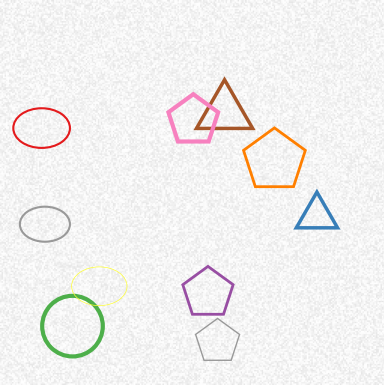[{"shape": "oval", "thickness": 1.5, "radius": 0.37, "center": [0.108, 0.667]}, {"shape": "triangle", "thickness": 2.5, "radius": 0.31, "center": [0.823, 0.439]}, {"shape": "circle", "thickness": 3, "radius": 0.39, "center": [0.188, 0.153]}, {"shape": "pentagon", "thickness": 2, "radius": 0.34, "center": [0.54, 0.239]}, {"shape": "pentagon", "thickness": 2, "radius": 0.42, "center": [0.713, 0.583]}, {"shape": "oval", "thickness": 0.5, "radius": 0.36, "center": [0.258, 0.256]}, {"shape": "triangle", "thickness": 2.5, "radius": 0.42, "center": [0.583, 0.709]}, {"shape": "pentagon", "thickness": 3, "radius": 0.34, "center": [0.502, 0.687]}, {"shape": "oval", "thickness": 1.5, "radius": 0.33, "center": [0.117, 0.418]}, {"shape": "pentagon", "thickness": 1, "radius": 0.3, "center": [0.565, 0.113]}]